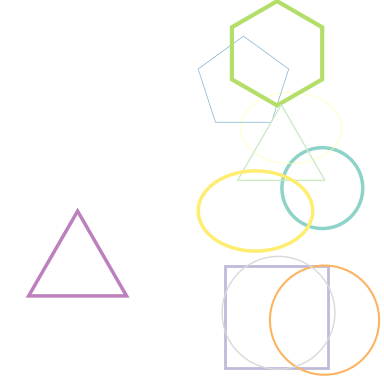[{"shape": "circle", "thickness": 2.5, "radius": 0.52, "center": [0.837, 0.511]}, {"shape": "oval", "thickness": 0.5, "radius": 0.66, "center": [0.756, 0.667]}, {"shape": "square", "thickness": 2, "radius": 0.67, "center": [0.718, 0.177]}, {"shape": "pentagon", "thickness": 0.5, "radius": 0.62, "center": [0.632, 0.783]}, {"shape": "circle", "thickness": 1.5, "radius": 0.71, "center": [0.843, 0.168]}, {"shape": "hexagon", "thickness": 3, "radius": 0.68, "center": [0.72, 0.862]}, {"shape": "circle", "thickness": 1, "radius": 0.73, "center": [0.723, 0.188]}, {"shape": "triangle", "thickness": 2.5, "radius": 0.73, "center": [0.202, 0.305]}, {"shape": "triangle", "thickness": 1, "radius": 0.66, "center": [0.731, 0.597]}, {"shape": "oval", "thickness": 2.5, "radius": 0.74, "center": [0.664, 0.452]}]